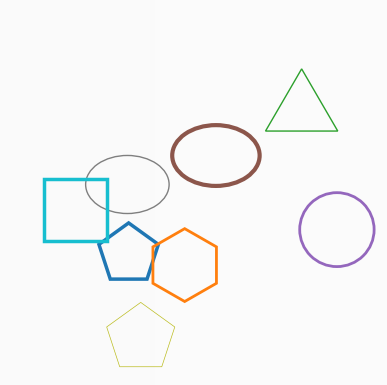[{"shape": "pentagon", "thickness": 2.5, "radius": 0.4, "center": [0.332, 0.34]}, {"shape": "hexagon", "thickness": 2, "radius": 0.47, "center": [0.477, 0.311]}, {"shape": "triangle", "thickness": 1, "radius": 0.54, "center": [0.778, 0.713]}, {"shape": "circle", "thickness": 2, "radius": 0.48, "center": [0.869, 0.404]}, {"shape": "oval", "thickness": 3, "radius": 0.56, "center": [0.557, 0.596]}, {"shape": "oval", "thickness": 1, "radius": 0.54, "center": [0.329, 0.521]}, {"shape": "pentagon", "thickness": 0.5, "radius": 0.46, "center": [0.363, 0.122]}, {"shape": "square", "thickness": 2.5, "radius": 0.41, "center": [0.195, 0.454]}]